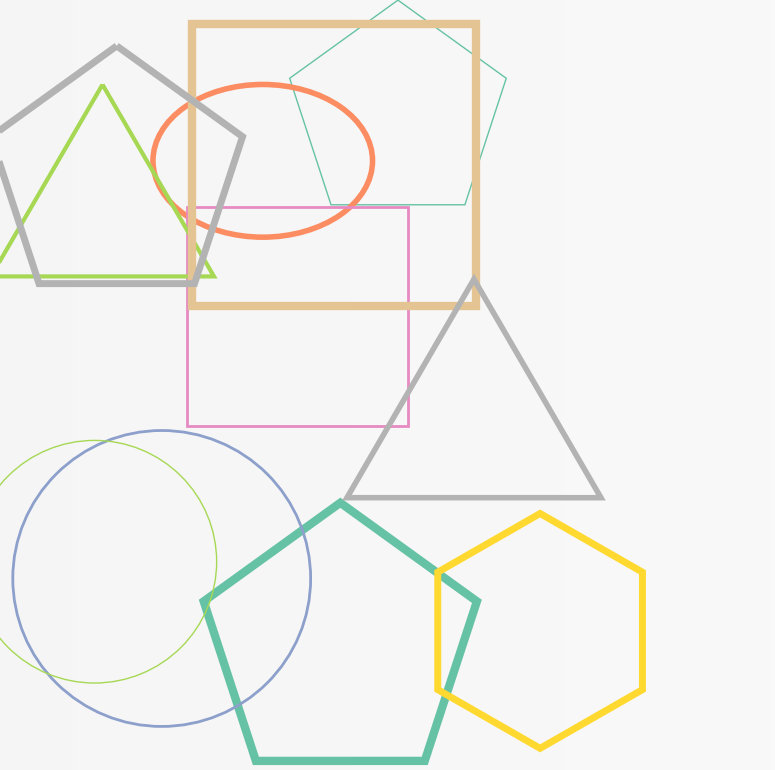[{"shape": "pentagon", "thickness": 0.5, "radius": 0.73, "center": [0.513, 0.853]}, {"shape": "pentagon", "thickness": 3, "radius": 0.93, "center": [0.439, 0.162]}, {"shape": "oval", "thickness": 2, "radius": 0.71, "center": [0.339, 0.791]}, {"shape": "circle", "thickness": 1, "radius": 0.96, "center": [0.209, 0.249]}, {"shape": "square", "thickness": 1, "radius": 0.71, "center": [0.384, 0.589]}, {"shape": "circle", "thickness": 0.5, "radius": 0.79, "center": [0.122, 0.27]}, {"shape": "triangle", "thickness": 1.5, "radius": 0.83, "center": [0.132, 0.724]}, {"shape": "hexagon", "thickness": 2.5, "radius": 0.76, "center": [0.697, 0.181]}, {"shape": "square", "thickness": 3, "radius": 0.92, "center": [0.431, 0.786]}, {"shape": "triangle", "thickness": 2, "radius": 0.95, "center": [0.612, 0.448]}, {"shape": "pentagon", "thickness": 2.5, "radius": 0.85, "center": [0.151, 0.77]}]